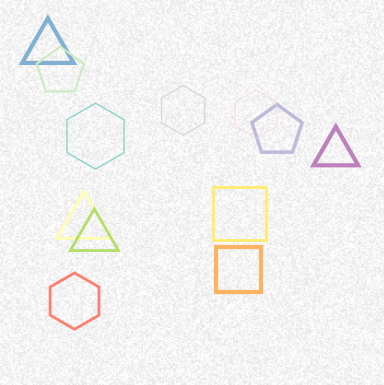[{"shape": "hexagon", "thickness": 1, "radius": 0.43, "center": [0.248, 0.646]}, {"shape": "triangle", "thickness": 2, "radius": 0.41, "center": [0.219, 0.422]}, {"shape": "pentagon", "thickness": 2.5, "radius": 0.34, "center": [0.719, 0.66]}, {"shape": "hexagon", "thickness": 2, "radius": 0.37, "center": [0.194, 0.218]}, {"shape": "triangle", "thickness": 3, "radius": 0.39, "center": [0.124, 0.875]}, {"shape": "square", "thickness": 3, "radius": 0.29, "center": [0.62, 0.3]}, {"shape": "triangle", "thickness": 2, "radius": 0.36, "center": [0.245, 0.385]}, {"shape": "hexagon", "thickness": 0.5, "radius": 0.31, "center": [0.665, 0.703]}, {"shape": "hexagon", "thickness": 1, "radius": 0.32, "center": [0.476, 0.713]}, {"shape": "triangle", "thickness": 3, "radius": 0.34, "center": [0.872, 0.604]}, {"shape": "pentagon", "thickness": 1.5, "radius": 0.32, "center": [0.157, 0.814]}, {"shape": "square", "thickness": 2, "radius": 0.34, "center": [0.621, 0.446]}]